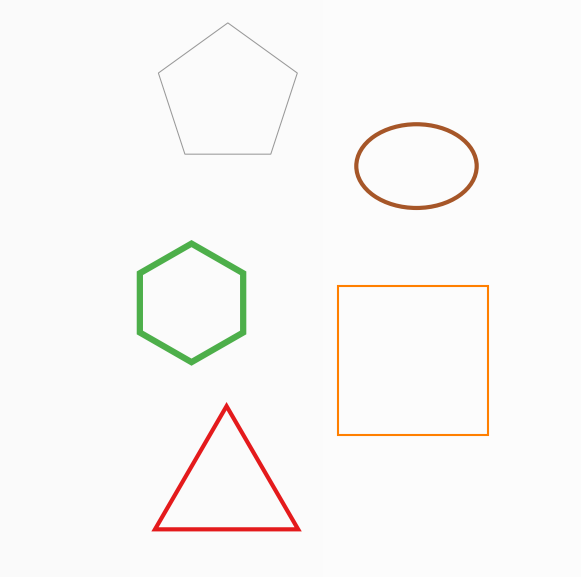[{"shape": "triangle", "thickness": 2, "radius": 0.71, "center": [0.39, 0.154]}, {"shape": "hexagon", "thickness": 3, "radius": 0.51, "center": [0.329, 0.475]}, {"shape": "square", "thickness": 1, "radius": 0.64, "center": [0.711, 0.375]}, {"shape": "oval", "thickness": 2, "radius": 0.52, "center": [0.717, 0.711]}, {"shape": "pentagon", "thickness": 0.5, "radius": 0.63, "center": [0.392, 0.834]}]